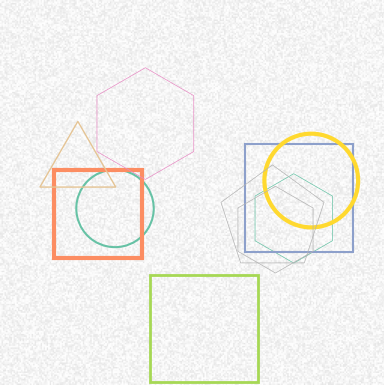[{"shape": "hexagon", "thickness": 0.5, "radius": 0.58, "center": [0.763, 0.433]}, {"shape": "circle", "thickness": 1.5, "radius": 0.5, "center": [0.299, 0.459]}, {"shape": "square", "thickness": 3, "radius": 0.57, "center": [0.254, 0.444]}, {"shape": "square", "thickness": 1.5, "radius": 0.7, "center": [0.777, 0.486]}, {"shape": "hexagon", "thickness": 0.5, "radius": 0.73, "center": [0.378, 0.679]}, {"shape": "square", "thickness": 2, "radius": 0.7, "center": [0.53, 0.147]}, {"shape": "circle", "thickness": 3, "radius": 0.61, "center": [0.808, 0.531]}, {"shape": "triangle", "thickness": 1, "radius": 0.57, "center": [0.202, 0.571]}, {"shape": "hexagon", "thickness": 0.5, "radius": 0.56, "center": [0.716, 0.404]}, {"shape": "pentagon", "thickness": 0.5, "radius": 0.7, "center": [0.708, 0.431]}]